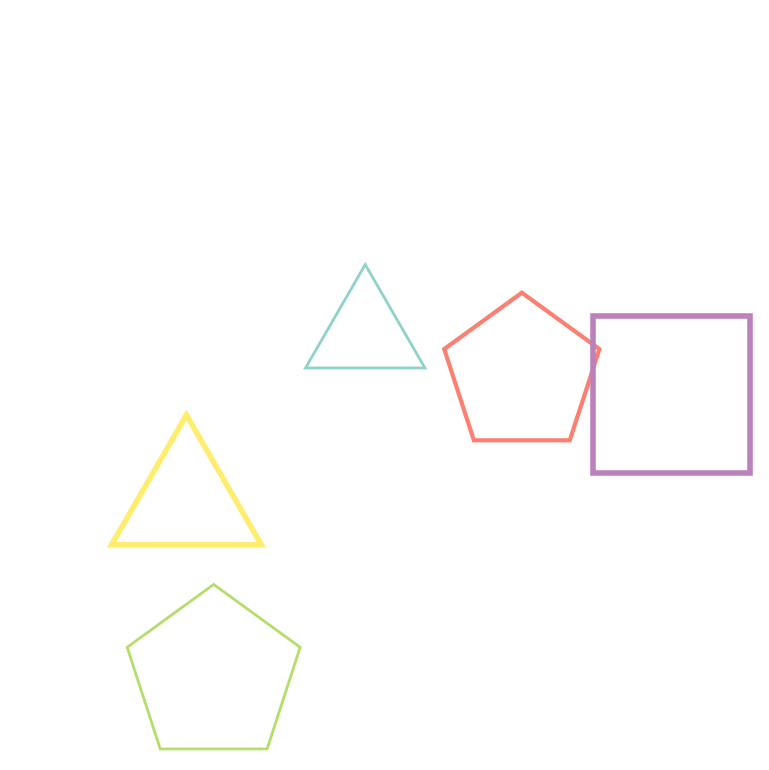[{"shape": "triangle", "thickness": 1, "radius": 0.45, "center": [0.474, 0.567]}, {"shape": "pentagon", "thickness": 1.5, "radius": 0.53, "center": [0.678, 0.514]}, {"shape": "pentagon", "thickness": 1, "radius": 0.59, "center": [0.277, 0.123]}, {"shape": "square", "thickness": 2, "radius": 0.51, "center": [0.872, 0.487]}, {"shape": "triangle", "thickness": 2, "radius": 0.56, "center": [0.242, 0.349]}]